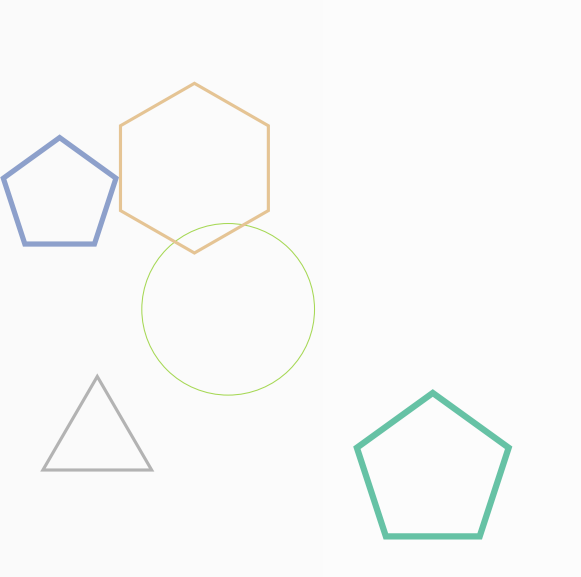[{"shape": "pentagon", "thickness": 3, "radius": 0.69, "center": [0.745, 0.181]}, {"shape": "pentagon", "thickness": 2.5, "radius": 0.51, "center": [0.103, 0.659]}, {"shape": "circle", "thickness": 0.5, "radius": 0.74, "center": [0.393, 0.464]}, {"shape": "hexagon", "thickness": 1.5, "radius": 0.73, "center": [0.334, 0.708]}, {"shape": "triangle", "thickness": 1.5, "radius": 0.54, "center": [0.167, 0.239]}]